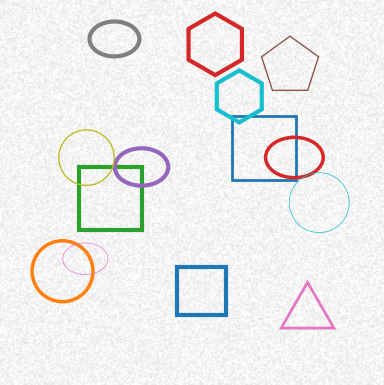[{"shape": "square", "thickness": 2, "radius": 0.42, "center": [0.686, 0.616]}, {"shape": "square", "thickness": 3, "radius": 0.32, "center": [0.523, 0.244]}, {"shape": "circle", "thickness": 2.5, "radius": 0.4, "center": [0.162, 0.295]}, {"shape": "square", "thickness": 3, "radius": 0.41, "center": [0.286, 0.484]}, {"shape": "oval", "thickness": 2.5, "radius": 0.37, "center": [0.765, 0.591]}, {"shape": "hexagon", "thickness": 3, "radius": 0.4, "center": [0.559, 0.885]}, {"shape": "oval", "thickness": 3, "radius": 0.35, "center": [0.368, 0.566]}, {"shape": "pentagon", "thickness": 1, "radius": 0.39, "center": [0.753, 0.828]}, {"shape": "triangle", "thickness": 2, "radius": 0.4, "center": [0.799, 0.187]}, {"shape": "oval", "thickness": 0.5, "radius": 0.29, "center": [0.222, 0.328]}, {"shape": "oval", "thickness": 3, "radius": 0.32, "center": [0.297, 0.899]}, {"shape": "circle", "thickness": 1, "radius": 0.36, "center": [0.225, 0.591]}, {"shape": "circle", "thickness": 0.5, "radius": 0.39, "center": [0.829, 0.474]}, {"shape": "hexagon", "thickness": 3, "radius": 0.34, "center": [0.622, 0.75]}]